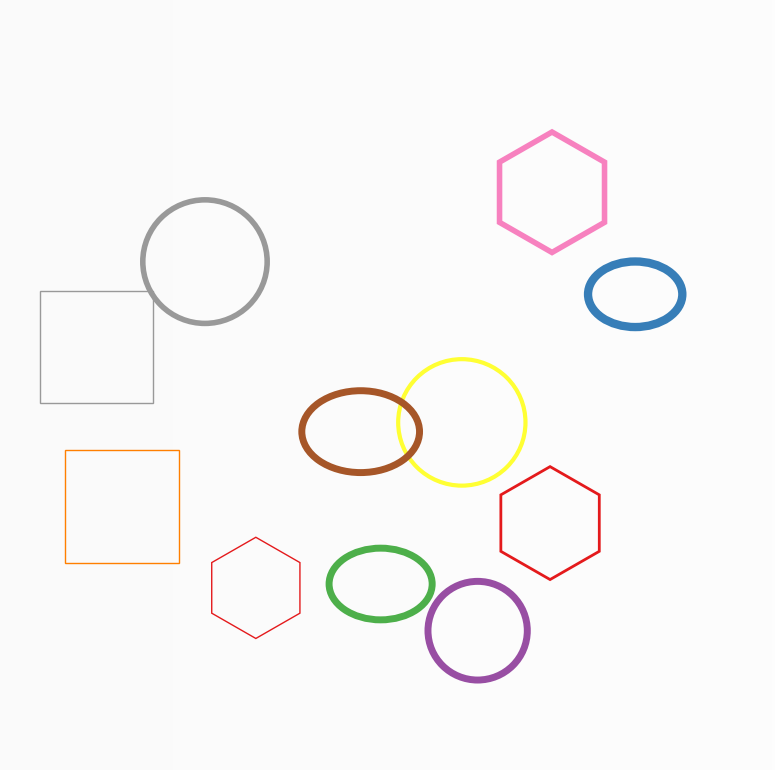[{"shape": "hexagon", "thickness": 1, "radius": 0.37, "center": [0.71, 0.321]}, {"shape": "hexagon", "thickness": 0.5, "radius": 0.33, "center": [0.33, 0.237]}, {"shape": "oval", "thickness": 3, "radius": 0.3, "center": [0.82, 0.618]}, {"shape": "oval", "thickness": 2.5, "radius": 0.33, "center": [0.491, 0.242]}, {"shape": "circle", "thickness": 2.5, "radius": 0.32, "center": [0.616, 0.181]}, {"shape": "square", "thickness": 0.5, "radius": 0.37, "center": [0.157, 0.342]}, {"shape": "circle", "thickness": 1.5, "radius": 0.41, "center": [0.596, 0.451]}, {"shape": "oval", "thickness": 2.5, "radius": 0.38, "center": [0.465, 0.439]}, {"shape": "hexagon", "thickness": 2, "radius": 0.39, "center": [0.712, 0.75]}, {"shape": "circle", "thickness": 2, "radius": 0.4, "center": [0.264, 0.66]}, {"shape": "square", "thickness": 0.5, "radius": 0.36, "center": [0.125, 0.55]}]